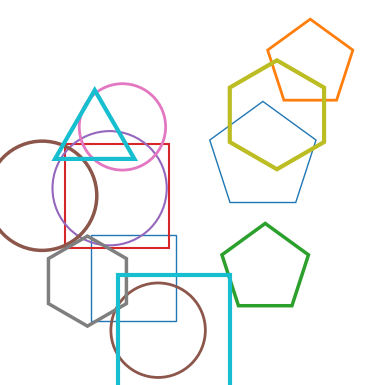[{"shape": "pentagon", "thickness": 1, "radius": 0.73, "center": [0.683, 0.591]}, {"shape": "square", "thickness": 1, "radius": 0.55, "center": [0.347, 0.278]}, {"shape": "pentagon", "thickness": 2, "radius": 0.58, "center": [0.806, 0.834]}, {"shape": "pentagon", "thickness": 2.5, "radius": 0.59, "center": [0.689, 0.302]}, {"shape": "square", "thickness": 1.5, "radius": 0.68, "center": [0.304, 0.491]}, {"shape": "circle", "thickness": 1.5, "radius": 0.74, "center": [0.285, 0.511]}, {"shape": "circle", "thickness": 2.5, "radius": 0.71, "center": [0.11, 0.492]}, {"shape": "circle", "thickness": 2, "radius": 0.61, "center": [0.411, 0.142]}, {"shape": "circle", "thickness": 2, "radius": 0.56, "center": [0.318, 0.67]}, {"shape": "hexagon", "thickness": 2.5, "radius": 0.58, "center": [0.227, 0.27]}, {"shape": "hexagon", "thickness": 3, "radius": 0.71, "center": [0.719, 0.702]}, {"shape": "square", "thickness": 3, "radius": 0.73, "center": [0.452, 0.139]}, {"shape": "triangle", "thickness": 3, "radius": 0.6, "center": [0.246, 0.647]}]